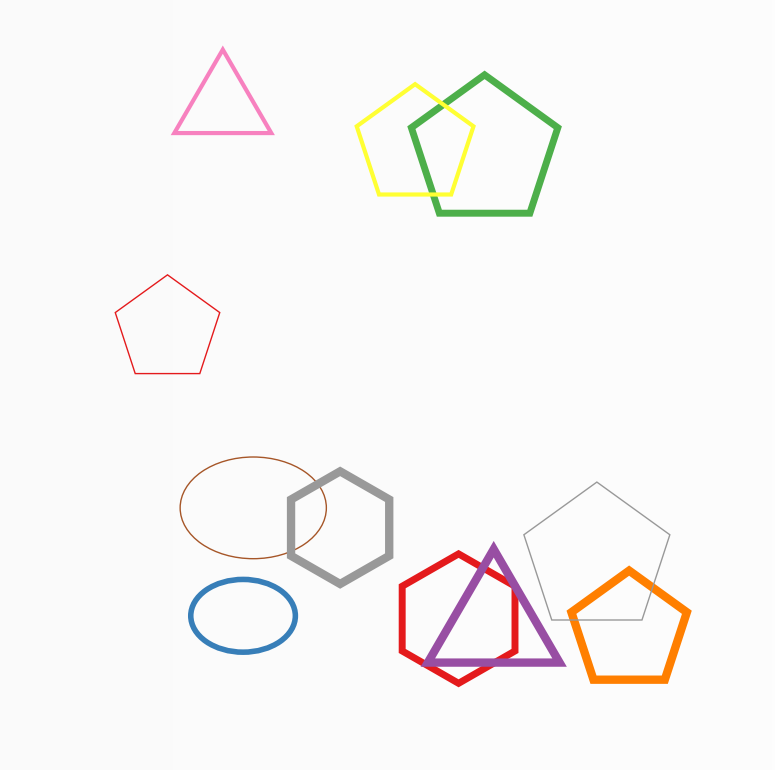[{"shape": "pentagon", "thickness": 0.5, "radius": 0.35, "center": [0.216, 0.572]}, {"shape": "hexagon", "thickness": 2.5, "radius": 0.42, "center": [0.592, 0.197]}, {"shape": "oval", "thickness": 2, "radius": 0.34, "center": [0.314, 0.2]}, {"shape": "pentagon", "thickness": 2.5, "radius": 0.5, "center": [0.625, 0.803]}, {"shape": "triangle", "thickness": 3, "radius": 0.49, "center": [0.637, 0.189]}, {"shape": "pentagon", "thickness": 3, "radius": 0.39, "center": [0.812, 0.181]}, {"shape": "pentagon", "thickness": 1.5, "radius": 0.4, "center": [0.536, 0.811]}, {"shape": "oval", "thickness": 0.5, "radius": 0.47, "center": [0.327, 0.34]}, {"shape": "triangle", "thickness": 1.5, "radius": 0.36, "center": [0.287, 0.863]}, {"shape": "pentagon", "thickness": 0.5, "radius": 0.5, "center": [0.77, 0.275]}, {"shape": "hexagon", "thickness": 3, "radius": 0.37, "center": [0.439, 0.315]}]